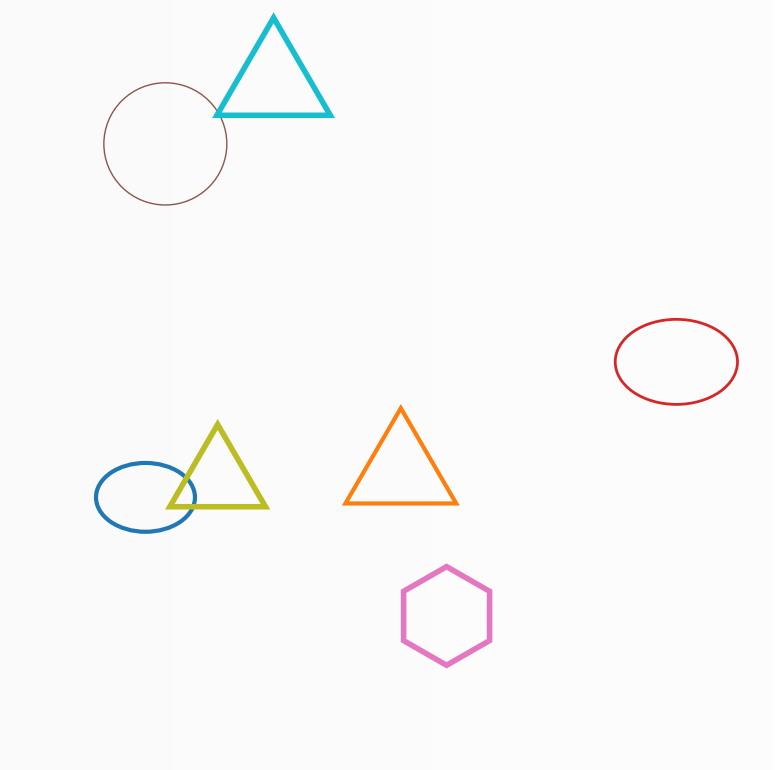[{"shape": "oval", "thickness": 1.5, "radius": 0.32, "center": [0.188, 0.354]}, {"shape": "triangle", "thickness": 1.5, "radius": 0.41, "center": [0.517, 0.387]}, {"shape": "oval", "thickness": 1, "radius": 0.39, "center": [0.873, 0.53]}, {"shape": "circle", "thickness": 0.5, "radius": 0.4, "center": [0.213, 0.813]}, {"shape": "hexagon", "thickness": 2, "radius": 0.32, "center": [0.576, 0.2]}, {"shape": "triangle", "thickness": 2, "radius": 0.36, "center": [0.281, 0.378]}, {"shape": "triangle", "thickness": 2, "radius": 0.42, "center": [0.353, 0.893]}]